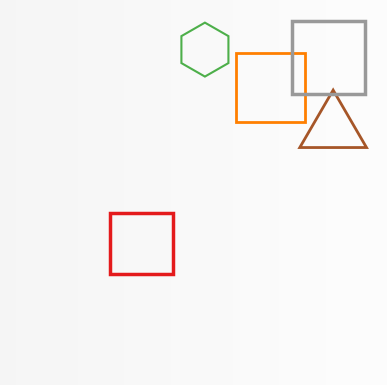[{"shape": "square", "thickness": 2.5, "radius": 0.4, "center": [0.365, 0.367]}, {"shape": "hexagon", "thickness": 1.5, "radius": 0.35, "center": [0.529, 0.871]}, {"shape": "square", "thickness": 2, "radius": 0.45, "center": [0.699, 0.773]}, {"shape": "triangle", "thickness": 2, "radius": 0.5, "center": [0.86, 0.667]}, {"shape": "square", "thickness": 2.5, "radius": 0.47, "center": [0.848, 0.851]}]